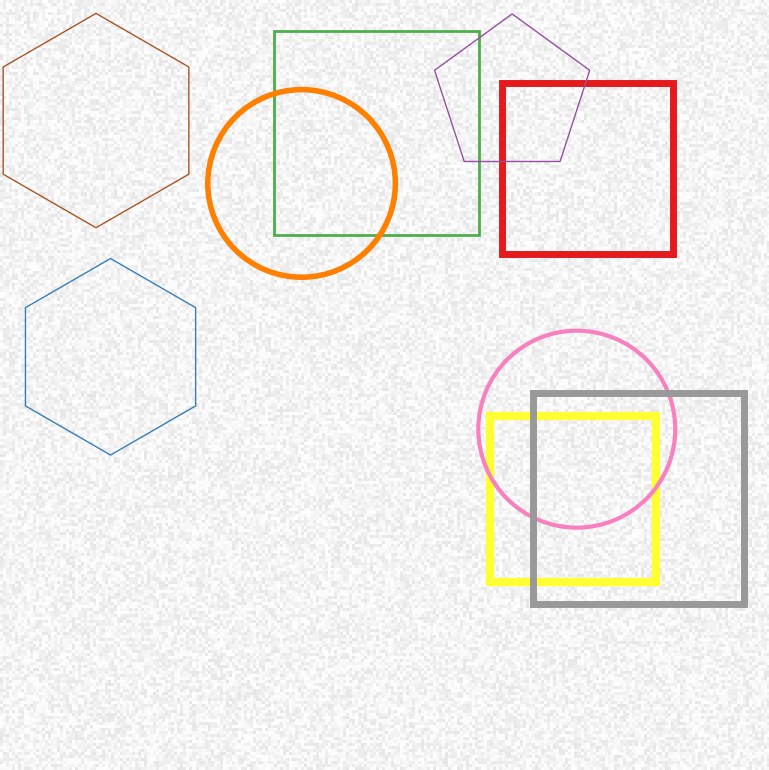[{"shape": "square", "thickness": 2.5, "radius": 0.55, "center": [0.763, 0.781]}, {"shape": "hexagon", "thickness": 0.5, "radius": 0.64, "center": [0.144, 0.537]}, {"shape": "square", "thickness": 1, "radius": 0.66, "center": [0.489, 0.827]}, {"shape": "pentagon", "thickness": 0.5, "radius": 0.53, "center": [0.665, 0.876]}, {"shape": "circle", "thickness": 2, "radius": 0.61, "center": [0.392, 0.762]}, {"shape": "square", "thickness": 3, "radius": 0.54, "center": [0.744, 0.352]}, {"shape": "hexagon", "thickness": 0.5, "radius": 0.7, "center": [0.125, 0.843]}, {"shape": "circle", "thickness": 1.5, "radius": 0.64, "center": [0.749, 0.443]}, {"shape": "square", "thickness": 2.5, "radius": 0.68, "center": [0.829, 0.353]}]